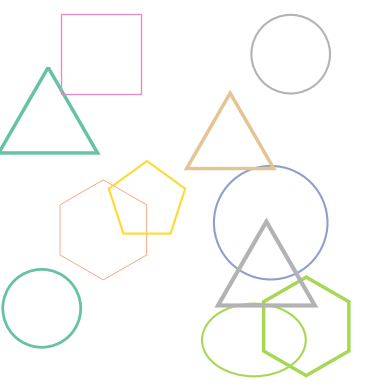[{"shape": "circle", "thickness": 2, "radius": 0.51, "center": [0.108, 0.199]}, {"shape": "triangle", "thickness": 2.5, "radius": 0.74, "center": [0.125, 0.677]}, {"shape": "hexagon", "thickness": 0.5, "radius": 0.65, "center": [0.268, 0.403]}, {"shape": "circle", "thickness": 1.5, "radius": 0.74, "center": [0.703, 0.422]}, {"shape": "square", "thickness": 1, "radius": 0.52, "center": [0.262, 0.86]}, {"shape": "hexagon", "thickness": 2.5, "radius": 0.64, "center": [0.795, 0.152]}, {"shape": "oval", "thickness": 1.5, "radius": 0.67, "center": [0.659, 0.117]}, {"shape": "pentagon", "thickness": 1.5, "radius": 0.52, "center": [0.382, 0.478]}, {"shape": "triangle", "thickness": 2.5, "radius": 0.65, "center": [0.598, 0.628]}, {"shape": "circle", "thickness": 1.5, "radius": 0.51, "center": [0.755, 0.859]}, {"shape": "triangle", "thickness": 3, "radius": 0.73, "center": [0.692, 0.279]}]